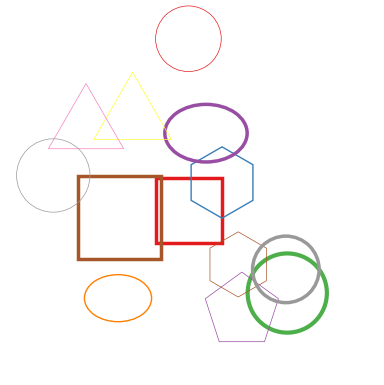[{"shape": "square", "thickness": 2.5, "radius": 0.42, "center": [0.491, 0.454]}, {"shape": "circle", "thickness": 0.5, "radius": 0.43, "center": [0.489, 0.899]}, {"shape": "hexagon", "thickness": 1, "radius": 0.46, "center": [0.577, 0.526]}, {"shape": "circle", "thickness": 3, "radius": 0.51, "center": [0.746, 0.239]}, {"shape": "oval", "thickness": 2.5, "radius": 0.53, "center": [0.535, 0.654]}, {"shape": "pentagon", "thickness": 0.5, "radius": 0.5, "center": [0.628, 0.193]}, {"shape": "oval", "thickness": 1, "radius": 0.44, "center": [0.307, 0.225]}, {"shape": "triangle", "thickness": 0.5, "radius": 0.58, "center": [0.344, 0.696]}, {"shape": "square", "thickness": 2.5, "radius": 0.54, "center": [0.31, 0.434]}, {"shape": "hexagon", "thickness": 0.5, "radius": 0.42, "center": [0.619, 0.313]}, {"shape": "triangle", "thickness": 0.5, "radius": 0.56, "center": [0.223, 0.67]}, {"shape": "circle", "thickness": 2.5, "radius": 0.43, "center": [0.742, 0.3]}, {"shape": "circle", "thickness": 0.5, "radius": 0.48, "center": [0.138, 0.544]}]